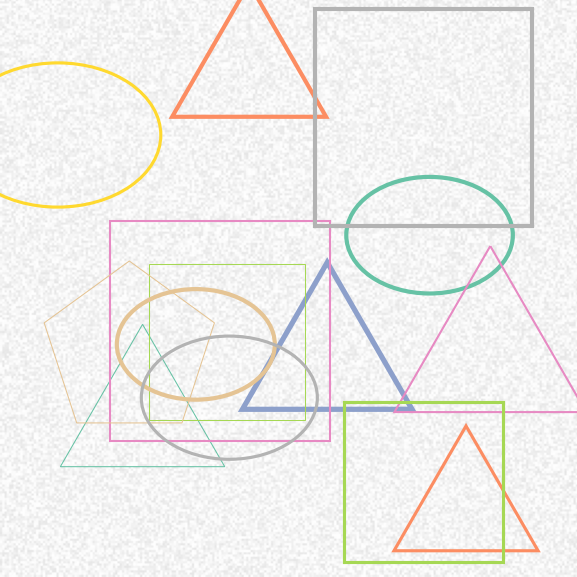[{"shape": "oval", "thickness": 2, "radius": 0.72, "center": [0.744, 0.592]}, {"shape": "triangle", "thickness": 0.5, "radius": 0.82, "center": [0.247, 0.273]}, {"shape": "triangle", "thickness": 1.5, "radius": 0.72, "center": [0.807, 0.117]}, {"shape": "triangle", "thickness": 2, "radius": 0.77, "center": [0.431, 0.874]}, {"shape": "triangle", "thickness": 2.5, "radius": 0.85, "center": [0.567, 0.375]}, {"shape": "square", "thickness": 1, "radius": 0.95, "center": [0.381, 0.427]}, {"shape": "triangle", "thickness": 1, "radius": 0.96, "center": [0.849, 0.381]}, {"shape": "square", "thickness": 0.5, "radius": 0.67, "center": [0.393, 0.407]}, {"shape": "square", "thickness": 1.5, "radius": 0.69, "center": [0.734, 0.165]}, {"shape": "oval", "thickness": 1.5, "radius": 0.89, "center": [0.1, 0.765]}, {"shape": "pentagon", "thickness": 0.5, "radius": 0.77, "center": [0.224, 0.392]}, {"shape": "oval", "thickness": 2, "radius": 0.68, "center": [0.339, 0.403]}, {"shape": "square", "thickness": 2, "radius": 0.94, "center": [0.733, 0.795]}, {"shape": "oval", "thickness": 1.5, "radius": 0.76, "center": [0.397, 0.31]}]